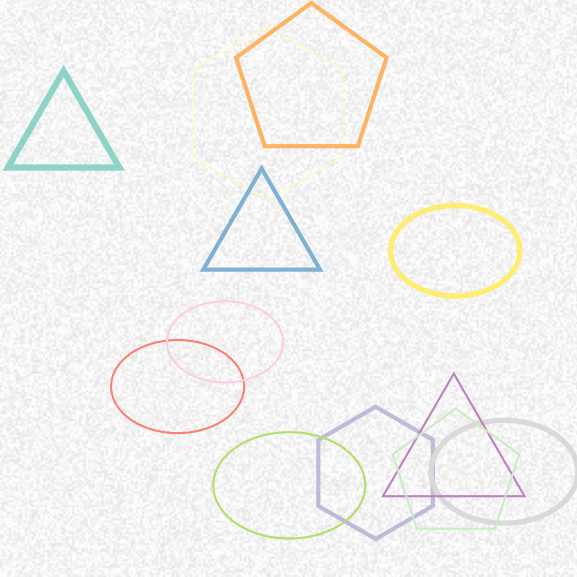[{"shape": "triangle", "thickness": 3, "radius": 0.56, "center": [0.11, 0.765]}, {"shape": "hexagon", "thickness": 0.5, "radius": 0.75, "center": [0.463, 0.803]}, {"shape": "hexagon", "thickness": 2, "radius": 0.57, "center": [0.65, 0.18]}, {"shape": "oval", "thickness": 1, "radius": 0.58, "center": [0.308, 0.33]}, {"shape": "triangle", "thickness": 2, "radius": 0.58, "center": [0.453, 0.591]}, {"shape": "pentagon", "thickness": 2, "radius": 0.69, "center": [0.539, 0.857]}, {"shape": "oval", "thickness": 1, "radius": 0.66, "center": [0.501, 0.159]}, {"shape": "oval", "thickness": 1, "radius": 0.5, "center": [0.39, 0.407]}, {"shape": "oval", "thickness": 2.5, "radius": 0.64, "center": [0.873, 0.182]}, {"shape": "triangle", "thickness": 1, "radius": 0.71, "center": [0.786, 0.211]}, {"shape": "pentagon", "thickness": 1, "radius": 0.58, "center": [0.789, 0.177]}, {"shape": "oval", "thickness": 2.5, "radius": 0.56, "center": [0.788, 0.565]}]